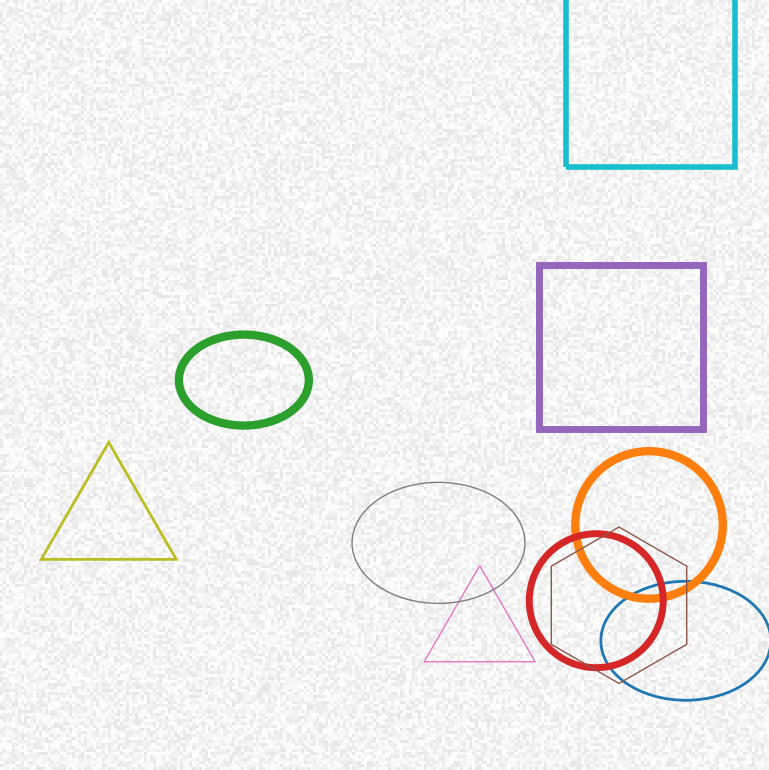[{"shape": "oval", "thickness": 1, "radius": 0.55, "center": [0.891, 0.168]}, {"shape": "circle", "thickness": 3, "radius": 0.48, "center": [0.843, 0.318]}, {"shape": "oval", "thickness": 3, "radius": 0.42, "center": [0.317, 0.506]}, {"shape": "circle", "thickness": 2.5, "radius": 0.43, "center": [0.774, 0.22]}, {"shape": "square", "thickness": 2.5, "radius": 0.53, "center": [0.807, 0.549]}, {"shape": "hexagon", "thickness": 0.5, "radius": 0.51, "center": [0.804, 0.214]}, {"shape": "triangle", "thickness": 0.5, "radius": 0.42, "center": [0.623, 0.182]}, {"shape": "oval", "thickness": 0.5, "radius": 0.56, "center": [0.57, 0.295]}, {"shape": "triangle", "thickness": 1, "radius": 0.51, "center": [0.141, 0.324]}, {"shape": "square", "thickness": 2, "radius": 0.55, "center": [0.845, 0.892]}]